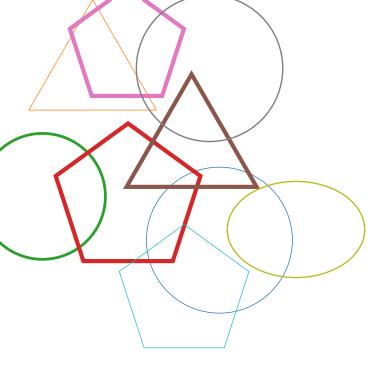[{"shape": "circle", "thickness": 0.5, "radius": 0.95, "center": [0.57, 0.376]}, {"shape": "triangle", "thickness": 0.5, "radius": 0.96, "center": [0.241, 0.81]}, {"shape": "circle", "thickness": 2, "radius": 0.82, "center": [0.11, 0.49]}, {"shape": "pentagon", "thickness": 3, "radius": 0.99, "center": [0.333, 0.482]}, {"shape": "triangle", "thickness": 3, "radius": 0.97, "center": [0.498, 0.612]}, {"shape": "pentagon", "thickness": 3, "radius": 0.78, "center": [0.33, 0.877]}, {"shape": "circle", "thickness": 1, "radius": 0.95, "center": [0.544, 0.823]}, {"shape": "oval", "thickness": 1, "radius": 0.89, "center": [0.769, 0.404]}, {"shape": "pentagon", "thickness": 0.5, "radius": 0.89, "center": [0.478, 0.24]}]